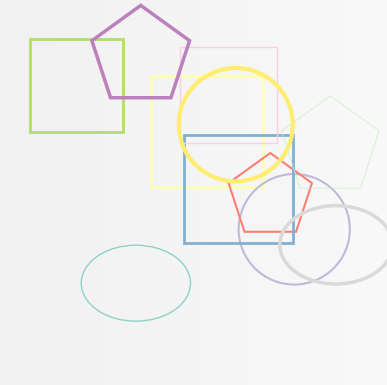[{"shape": "oval", "thickness": 1, "radius": 0.7, "center": [0.351, 0.264]}, {"shape": "square", "thickness": 2, "radius": 0.72, "center": [0.535, 0.658]}, {"shape": "circle", "thickness": 1.5, "radius": 0.72, "center": [0.759, 0.404]}, {"shape": "pentagon", "thickness": 1.5, "radius": 0.57, "center": [0.697, 0.489]}, {"shape": "square", "thickness": 2, "radius": 0.71, "center": [0.616, 0.509]}, {"shape": "square", "thickness": 2, "radius": 0.6, "center": [0.197, 0.779]}, {"shape": "square", "thickness": 1, "radius": 0.62, "center": [0.59, 0.754]}, {"shape": "oval", "thickness": 2.5, "radius": 0.73, "center": [0.867, 0.364]}, {"shape": "pentagon", "thickness": 2.5, "radius": 0.66, "center": [0.363, 0.853]}, {"shape": "pentagon", "thickness": 0.5, "radius": 0.66, "center": [0.852, 0.619]}, {"shape": "circle", "thickness": 3, "radius": 0.74, "center": [0.608, 0.676]}]